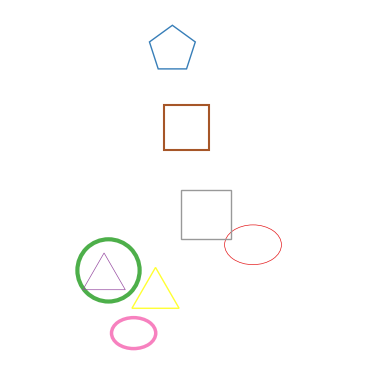[{"shape": "oval", "thickness": 0.5, "radius": 0.37, "center": [0.657, 0.364]}, {"shape": "pentagon", "thickness": 1, "radius": 0.31, "center": [0.448, 0.872]}, {"shape": "circle", "thickness": 3, "radius": 0.4, "center": [0.282, 0.298]}, {"shape": "triangle", "thickness": 0.5, "radius": 0.32, "center": [0.27, 0.279]}, {"shape": "triangle", "thickness": 1, "radius": 0.35, "center": [0.404, 0.235]}, {"shape": "square", "thickness": 1.5, "radius": 0.3, "center": [0.484, 0.669]}, {"shape": "oval", "thickness": 2.5, "radius": 0.29, "center": [0.347, 0.135]}, {"shape": "square", "thickness": 1, "radius": 0.32, "center": [0.535, 0.443]}]